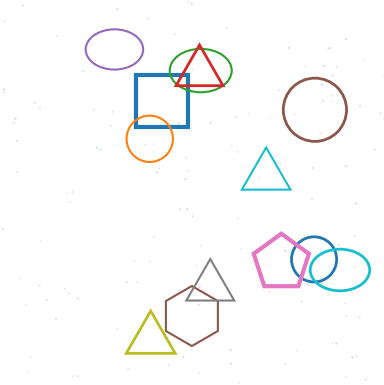[{"shape": "circle", "thickness": 2, "radius": 0.29, "center": [0.816, 0.326]}, {"shape": "square", "thickness": 3, "radius": 0.34, "center": [0.421, 0.738]}, {"shape": "circle", "thickness": 1.5, "radius": 0.3, "center": [0.389, 0.639]}, {"shape": "oval", "thickness": 1.5, "radius": 0.4, "center": [0.521, 0.817]}, {"shape": "triangle", "thickness": 2, "radius": 0.35, "center": [0.518, 0.813]}, {"shape": "oval", "thickness": 1.5, "radius": 0.37, "center": [0.297, 0.872]}, {"shape": "hexagon", "thickness": 1.5, "radius": 0.39, "center": [0.498, 0.179]}, {"shape": "circle", "thickness": 2, "radius": 0.41, "center": [0.818, 0.715]}, {"shape": "pentagon", "thickness": 3, "radius": 0.38, "center": [0.731, 0.318]}, {"shape": "triangle", "thickness": 1.5, "radius": 0.36, "center": [0.546, 0.255]}, {"shape": "triangle", "thickness": 2, "radius": 0.37, "center": [0.392, 0.119]}, {"shape": "oval", "thickness": 2, "radius": 0.39, "center": [0.883, 0.299]}, {"shape": "triangle", "thickness": 1.5, "radius": 0.36, "center": [0.691, 0.544]}]